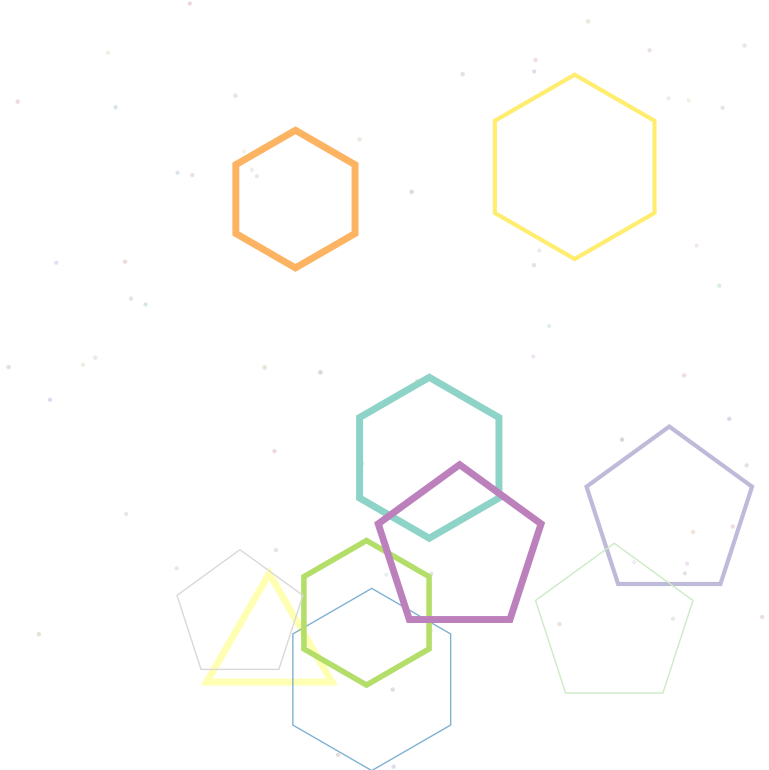[{"shape": "hexagon", "thickness": 2.5, "radius": 0.52, "center": [0.557, 0.405]}, {"shape": "triangle", "thickness": 2.5, "radius": 0.47, "center": [0.35, 0.161]}, {"shape": "pentagon", "thickness": 1.5, "radius": 0.57, "center": [0.869, 0.333]}, {"shape": "hexagon", "thickness": 0.5, "radius": 0.59, "center": [0.483, 0.118]}, {"shape": "hexagon", "thickness": 2.5, "radius": 0.45, "center": [0.384, 0.741]}, {"shape": "hexagon", "thickness": 2, "radius": 0.47, "center": [0.476, 0.204]}, {"shape": "pentagon", "thickness": 0.5, "radius": 0.43, "center": [0.312, 0.2]}, {"shape": "pentagon", "thickness": 2.5, "radius": 0.56, "center": [0.597, 0.285]}, {"shape": "pentagon", "thickness": 0.5, "radius": 0.54, "center": [0.798, 0.187]}, {"shape": "hexagon", "thickness": 1.5, "radius": 0.6, "center": [0.746, 0.783]}]